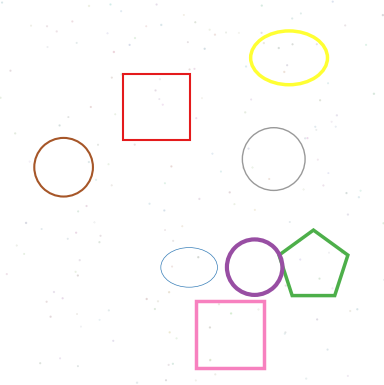[{"shape": "square", "thickness": 1.5, "radius": 0.43, "center": [0.406, 0.722]}, {"shape": "oval", "thickness": 0.5, "radius": 0.37, "center": [0.491, 0.305]}, {"shape": "pentagon", "thickness": 2.5, "radius": 0.47, "center": [0.814, 0.308]}, {"shape": "circle", "thickness": 3, "radius": 0.36, "center": [0.661, 0.306]}, {"shape": "oval", "thickness": 2.5, "radius": 0.5, "center": [0.751, 0.85]}, {"shape": "circle", "thickness": 1.5, "radius": 0.38, "center": [0.165, 0.566]}, {"shape": "square", "thickness": 2.5, "radius": 0.44, "center": [0.598, 0.131]}, {"shape": "circle", "thickness": 1, "radius": 0.41, "center": [0.711, 0.587]}]